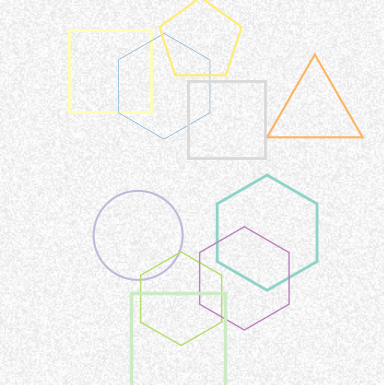[{"shape": "hexagon", "thickness": 2, "radius": 0.75, "center": [0.694, 0.396]}, {"shape": "square", "thickness": 2, "radius": 0.53, "center": [0.285, 0.816]}, {"shape": "circle", "thickness": 1.5, "radius": 0.58, "center": [0.359, 0.389]}, {"shape": "hexagon", "thickness": 0.5, "radius": 0.69, "center": [0.426, 0.776]}, {"shape": "triangle", "thickness": 1.5, "radius": 0.72, "center": [0.818, 0.715]}, {"shape": "hexagon", "thickness": 1, "radius": 0.61, "center": [0.471, 0.224]}, {"shape": "square", "thickness": 2, "radius": 0.5, "center": [0.588, 0.689]}, {"shape": "hexagon", "thickness": 1, "radius": 0.67, "center": [0.635, 0.277]}, {"shape": "square", "thickness": 2.5, "radius": 0.61, "center": [0.462, 0.118]}, {"shape": "pentagon", "thickness": 1.5, "radius": 0.56, "center": [0.521, 0.895]}]